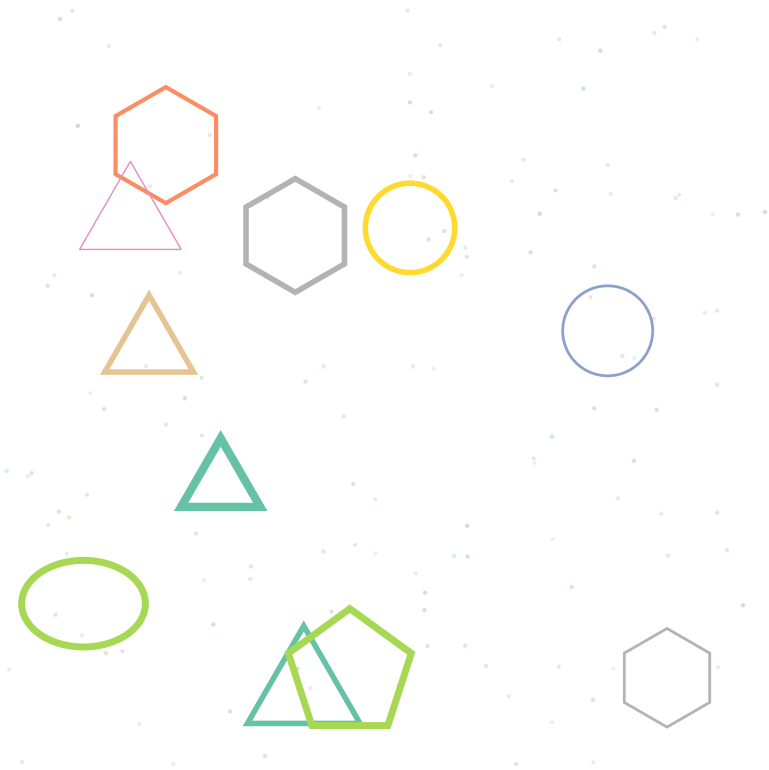[{"shape": "triangle", "thickness": 2, "radius": 0.42, "center": [0.394, 0.103]}, {"shape": "triangle", "thickness": 3, "radius": 0.3, "center": [0.287, 0.371]}, {"shape": "hexagon", "thickness": 1.5, "radius": 0.38, "center": [0.215, 0.812]}, {"shape": "circle", "thickness": 1, "radius": 0.29, "center": [0.789, 0.57]}, {"shape": "triangle", "thickness": 0.5, "radius": 0.38, "center": [0.169, 0.714]}, {"shape": "pentagon", "thickness": 2.5, "radius": 0.42, "center": [0.454, 0.126]}, {"shape": "oval", "thickness": 2.5, "radius": 0.4, "center": [0.108, 0.216]}, {"shape": "circle", "thickness": 2, "radius": 0.29, "center": [0.533, 0.704]}, {"shape": "triangle", "thickness": 2, "radius": 0.33, "center": [0.194, 0.55]}, {"shape": "hexagon", "thickness": 2, "radius": 0.37, "center": [0.383, 0.694]}, {"shape": "hexagon", "thickness": 1, "radius": 0.32, "center": [0.866, 0.12]}]